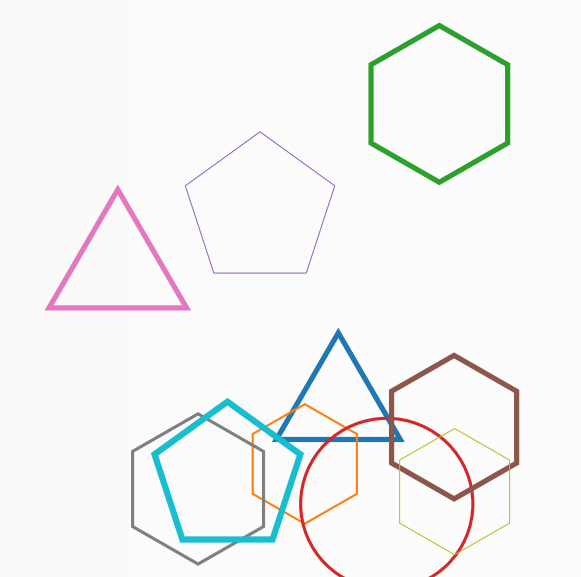[{"shape": "triangle", "thickness": 2.5, "radius": 0.62, "center": [0.582, 0.3]}, {"shape": "hexagon", "thickness": 1, "radius": 0.52, "center": [0.524, 0.196]}, {"shape": "hexagon", "thickness": 2.5, "radius": 0.68, "center": [0.756, 0.819]}, {"shape": "circle", "thickness": 1.5, "radius": 0.74, "center": [0.665, 0.127]}, {"shape": "pentagon", "thickness": 0.5, "radius": 0.68, "center": [0.447, 0.636]}, {"shape": "hexagon", "thickness": 2.5, "radius": 0.62, "center": [0.781, 0.259]}, {"shape": "triangle", "thickness": 2.5, "radius": 0.68, "center": [0.203, 0.534]}, {"shape": "hexagon", "thickness": 1.5, "radius": 0.65, "center": [0.341, 0.152]}, {"shape": "hexagon", "thickness": 0.5, "radius": 0.55, "center": [0.782, 0.148]}, {"shape": "pentagon", "thickness": 3, "radius": 0.66, "center": [0.391, 0.172]}]